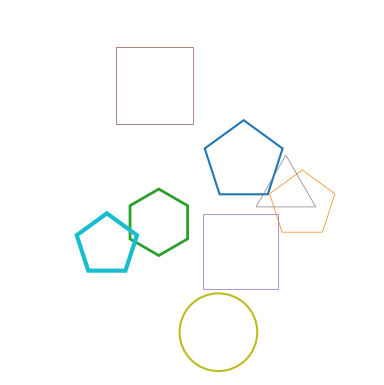[{"shape": "pentagon", "thickness": 1.5, "radius": 0.53, "center": [0.633, 0.581]}, {"shape": "pentagon", "thickness": 0.5, "radius": 0.45, "center": [0.785, 0.469]}, {"shape": "hexagon", "thickness": 2, "radius": 0.43, "center": [0.412, 0.423]}, {"shape": "square", "thickness": 0.5, "radius": 0.49, "center": [0.625, 0.347]}, {"shape": "square", "thickness": 0.5, "radius": 0.5, "center": [0.401, 0.778]}, {"shape": "triangle", "thickness": 0.5, "radius": 0.45, "center": [0.743, 0.507]}, {"shape": "circle", "thickness": 1.5, "radius": 0.5, "center": [0.567, 0.137]}, {"shape": "pentagon", "thickness": 3, "radius": 0.41, "center": [0.278, 0.364]}]